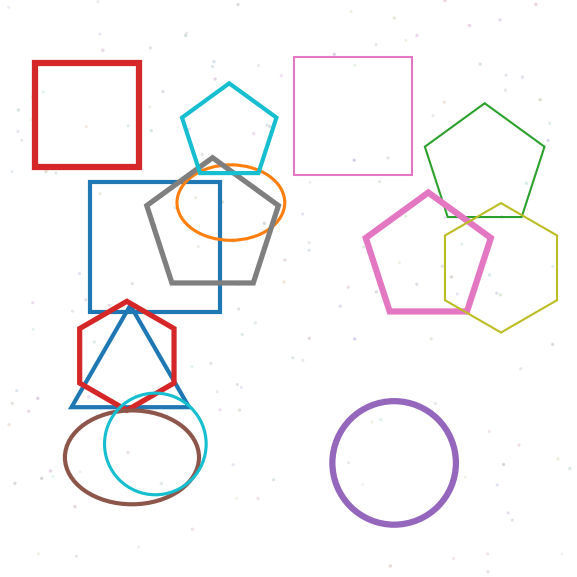[{"shape": "triangle", "thickness": 2, "radius": 0.59, "center": [0.226, 0.353]}, {"shape": "square", "thickness": 2, "radius": 0.56, "center": [0.268, 0.571]}, {"shape": "oval", "thickness": 1.5, "radius": 0.47, "center": [0.4, 0.648]}, {"shape": "pentagon", "thickness": 1, "radius": 0.54, "center": [0.839, 0.711]}, {"shape": "hexagon", "thickness": 2.5, "radius": 0.47, "center": [0.22, 0.383]}, {"shape": "square", "thickness": 3, "radius": 0.45, "center": [0.15, 0.8]}, {"shape": "circle", "thickness": 3, "radius": 0.53, "center": [0.683, 0.198]}, {"shape": "oval", "thickness": 2, "radius": 0.58, "center": [0.229, 0.207]}, {"shape": "square", "thickness": 1, "radius": 0.51, "center": [0.611, 0.798]}, {"shape": "pentagon", "thickness": 3, "radius": 0.57, "center": [0.742, 0.552]}, {"shape": "pentagon", "thickness": 2.5, "radius": 0.6, "center": [0.368, 0.606]}, {"shape": "hexagon", "thickness": 1, "radius": 0.56, "center": [0.868, 0.535]}, {"shape": "circle", "thickness": 1.5, "radius": 0.44, "center": [0.269, 0.23]}, {"shape": "pentagon", "thickness": 2, "radius": 0.43, "center": [0.397, 0.769]}]